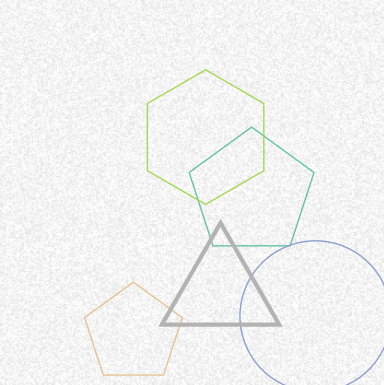[{"shape": "pentagon", "thickness": 1, "radius": 0.85, "center": [0.653, 0.499]}, {"shape": "circle", "thickness": 1, "radius": 0.98, "center": [0.819, 0.178]}, {"shape": "hexagon", "thickness": 1, "radius": 0.87, "center": [0.534, 0.644]}, {"shape": "pentagon", "thickness": 1, "radius": 0.67, "center": [0.347, 0.134]}, {"shape": "triangle", "thickness": 3, "radius": 0.88, "center": [0.573, 0.245]}]